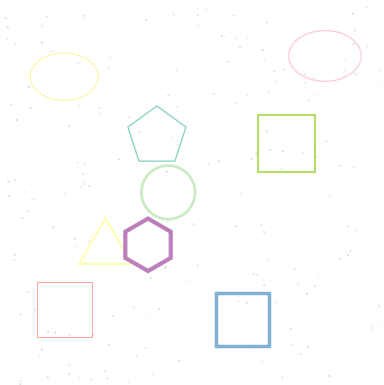[{"shape": "pentagon", "thickness": 1, "radius": 0.4, "center": [0.408, 0.645]}, {"shape": "triangle", "thickness": 1.5, "radius": 0.39, "center": [0.274, 0.354]}, {"shape": "square", "thickness": 0.5, "radius": 0.36, "center": [0.167, 0.197]}, {"shape": "square", "thickness": 2.5, "radius": 0.34, "center": [0.629, 0.171]}, {"shape": "square", "thickness": 1.5, "radius": 0.37, "center": [0.744, 0.626]}, {"shape": "oval", "thickness": 1, "radius": 0.47, "center": [0.844, 0.855]}, {"shape": "hexagon", "thickness": 3, "radius": 0.34, "center": [0.384, 0.364]}, {"shape": "circle", "thickness": 2, "radius": 0.35, "center": [0.437, 0.5]}, {"shape": "oval", "thickness": 0.5, "radius": 0.44, "center": [0.167, 0.801]}]